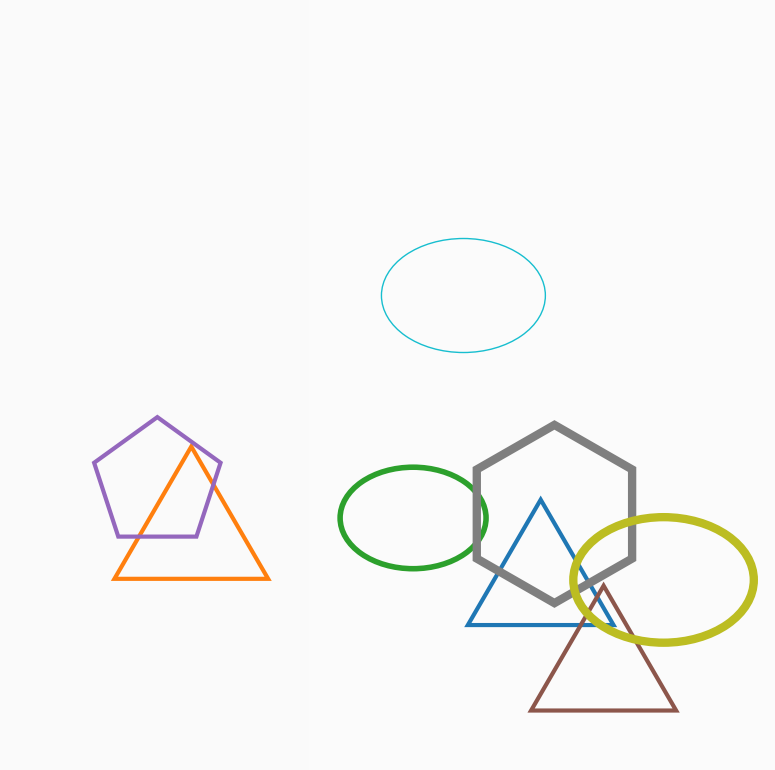[{"shape": "triangle", "thickness": 1.5, "radius": 0.54, "center": [0.698, 0.243]}, {"shape": "triangle", "thickness": 1.5, "radius": 0.57, "center": [0.247, 0.306]}, {"shape": "oval", "thickness": 2, "radius": 0.47, "center": [0.533, 0.327]}, {"shape": "pentagon", "thickness": 1.5, "radius": 0.43, "center": [0.203, 0.373]}, {"shape": "triangle", "thickness": 1.5, "radius": 0.54, "center": [0.779, 0.131]}, {"shape": "hexagon", "thickness": 3, "radius": 0.58, "center": [0.715, 0.332]}, {"shape": "oval", "thickness": 3, "radius": 0.58, "center": [0.856, 0.247]}, {"shape": "oval", "thickness": 0.5, "radius": 0.53, "center": [0.598, 0.616]}]